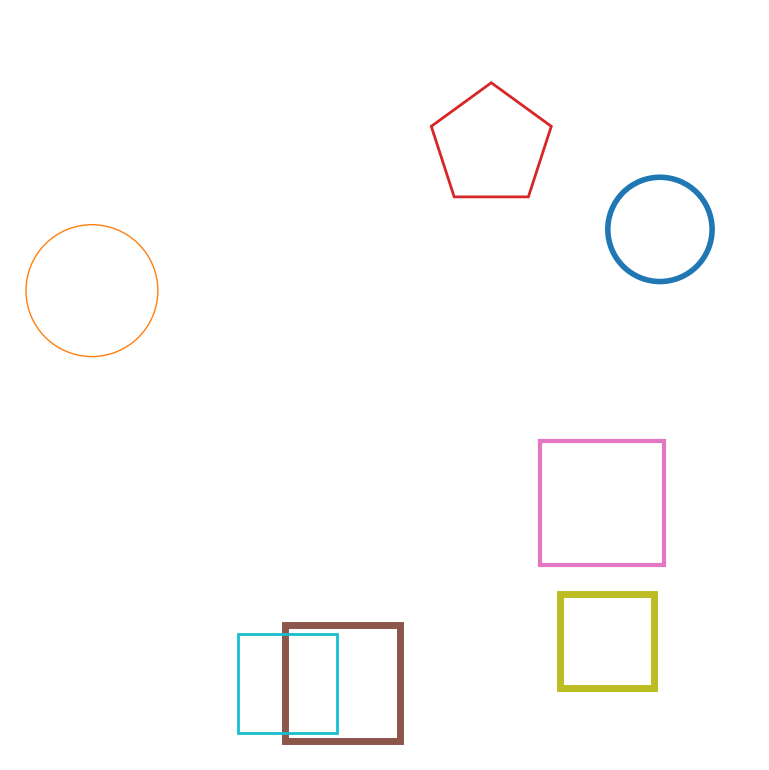[{"shape": "circle", "thickness": 2, "radius": 0.34, "center": [0.857, 0.702]}, {"shape": "circle", "thickness": 0.5, "radius": 0.43, "center": [0.119, 0.623]}, {"shape": "pentagon", "thickness": 1, "radius": 0.41, "center": [0.638, 0.811]}, {"shape": "square", "thickness": 2.5, "radius": 0.38, "center": [0.445, 0.113]}, {"shape": "square", "thickness": 1.5, "radius": 0.4, "center": [0.782, 0.347]}, {"shape": "square", "thickness": 2.5, "radius": 0.31, "center": [0.788, 0.167]}, {"shape": "square", "thickness": 1, "radius": 0.32, "center": [0.374, 0.112]}]